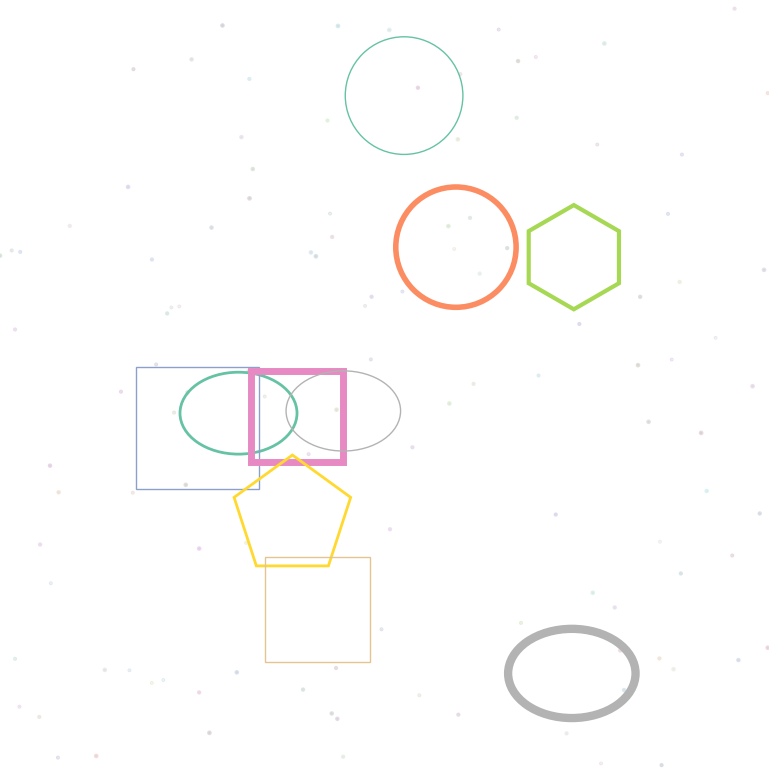[{"shape": "oval", "thickness": 1, "radius": 0.38, "center": [0.31, 0.463]}, {"shape": "circle", "thickness": 0.5, "radius": 0.38, "center": [0.525, 0.876]}, {"shape": "circle", "thickness": 2, "radius": 0.39, "center": [0.592, 0.679]}, {"shape": "square", "thickness": 0.5, "radius": 0.4, "center": [0.256, 0.445]}, {"shape": "square", "thickness": 2.5, "radius": 0.3, "center": [0.386, 0.459]}, {"shape": "hexagon", "thickness": 1.5, "radius": 0.34, "center": [0.745, 0.666]}, {"shape": "pentagon", "thickness": 1, "radius": 0.4, "center": [0.38, 0.329]}, {"shape": "square", "thickness": 0.5, "radius": 0.34, "center": [0.412, 0.208]}, {"shape": "oval", "thickness": 0.5, "radius": 0.37, "center": [0.446, 0.466]}, {"shape": "oval", "thickness": 3, "radius": 0.41, "center": [0.743, 0.125]}]